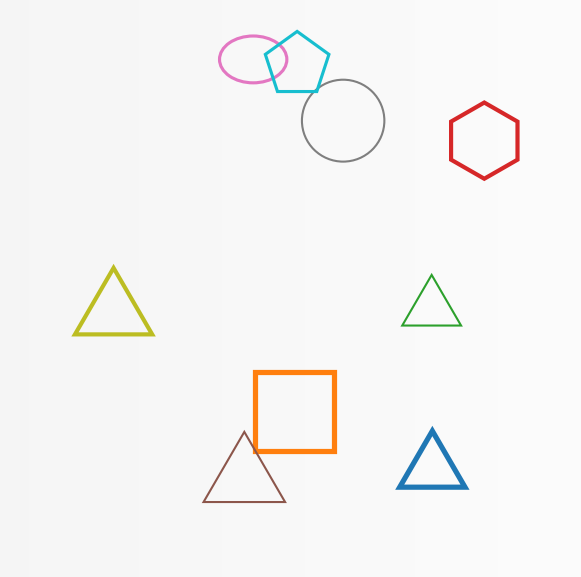[{"shape": "triangle", "thickness": 2.5, "radius": 0.32, "center": [0.744, 0.188]}, {"shape": "square", "thickness": 2.5, "radius": 0.34, "center": [0.506, 0.287]}, {"shape": "triangle", "thickness": 1, "radius": 0.29, "center": [0.743, 0.465]}, {"shape": "hexagon", "thickness": 2, "radius": 0.33, "center": [0.833, 0.756]}, {"shape": "triangle", "thickness": 1, "radius": 0.4, "center": [0.42, 0.17]}, {"shape": "oval", "thickness": 1.5, "radius": 0.29, "center": [0.436, 0.896]}, {"shape": "circle", "thickness": 1, "radius": 0.35, "center": [0.59, 0.79]}, {"shape": "triangle", "thickness": 2, "radius": 0.38, "center": [0.195, 0.458]}, {"shape": "pentagon", "thickness": 1.5, "radius": 0.29, "center": [0.511, 0.887]}]